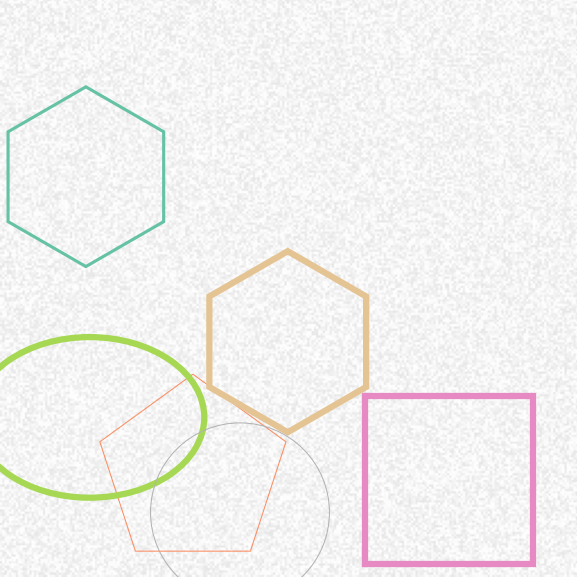[{"shape": "hexagon", "thickness": 1.5, "radius": 0.78, "center": [0.149, 0.693]}, {"shape": "pentagon", "thickness": 0.5, "radius": 0.85, "center": [0.334, 0.182]}, {"shape": "square", "thickness": 3, "radius": 0.73, "center": [0.778, 0.168]}, {"shape": "oval", "thickness": 3, "radius": 0.99, "center": [0.155, 0.276]}, {"shape": "hexagon", "thickness": 3, "radius": 0.78, "center": [0.498, 0.407]}, {"shape": "circle", "thickness": 0.5, "radius": 0.77, "center": [0.416, 0.112]}]